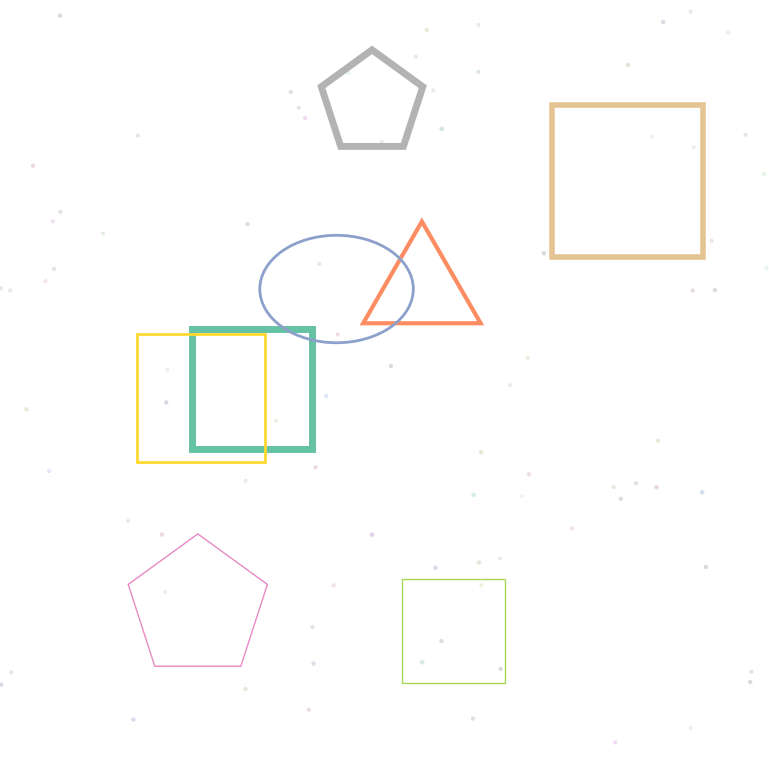[{"shape": "square", "thickness": 2.5, "radius": 0.39, "center": [0.328, 0.495]}, {"shape": "triangle", "thickness": 1.5, "radius": 0.44, "center": [0.548, 0.624]}, {"shape": "oval", "thickness": 1, "radius": 0.5, "center": [0.437, 0.625]}, {"shape": "pentagon", "thickness": 0.5, "radius": 0.48, "center": [0.257, 0.212]}, {"shape": "square", "thickness": 0.5, "radius": 0.34, "center": [0.589, 0.181]}, {"shape": "square", "thickness": 1, "radius": 0.42, "center": [0.261, 0.483]}, {"shape": "square", "thickness": 2, "radius": 0.49, "center": [0.815, 0.765]}, {"shape": "pentagon", "thickness": 2.5, "radius": 0.35, "center": [0.483, 0.866]}]